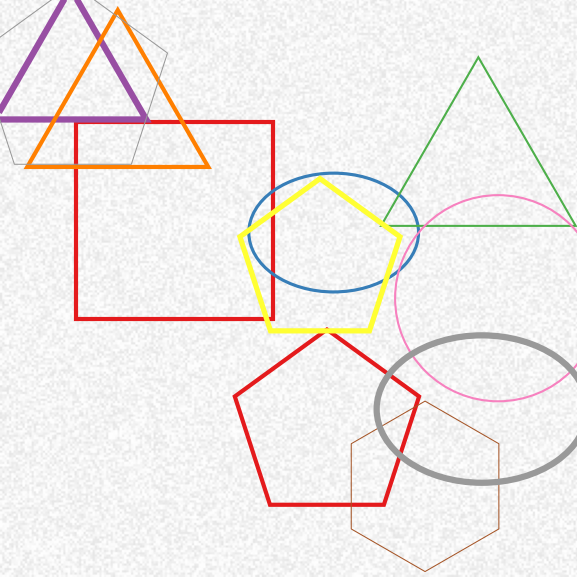[{"shape": "pentagon", "thickness": 2, "radius": 0.84, "center": [0.566, 0.261]}, {"shape": "square", "thickness": 2, "radius": 0.85, "center": [0.302, 0.618]}, {"shape": "oval", "thickness": 1.5, "radius": 0.73, "center": [0.578, 0.596]}, {"shape": "triangle", "thickness": 1, "radius": 0.97, "center": [0.828, 0.705]}, {"shape": "triangle", "thickness": 3, "radius": 0.76, "center": [0.122, 0.868]}, {"shape": "triangle", "thickness": 2, "radius": 0.91, "center": [0.204, 0.801]}, {"shape": "pentagon", "thickness": 2.5, "radius": 0.73, "center": [0.554, 0.544]}, {"shape": "hexagon", "thickness": 0.5, "radius": 0.74, "center": [0.736, 0.157]}, {"shape": "circle", "thickness": 1, "radius": 0.89, "center": [0.863, 0.483]}, {"shape": "pentagon", "thickness": 0.5, "radius": 0.86, "center": [0.126, 0.854]}, {"shape": "oval", "thickness": 3, "radius": 0.91, "center": [0.835, 0.291]}]